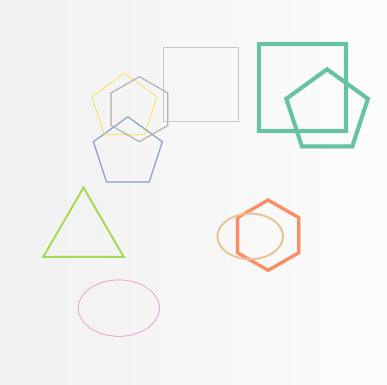[{"shape": "pentagon", "thickness": 3, "radius": 0.55, "center": [0.844, 0.709]}, {"shape": "square", "thickness": 3, "radius": 0.56, "center": [0.78, 0.773]}, {"shape": "hexagon", "thickness": 2.5, "radius": 0.46, "center": [0.692, 0.389]}, {"shape": "pentagon", "thickness": 1, "radius": 0.47, "center": [0.33, 0.603]}, {"shape": "oval", "thickness": 0.5, "radius": 0.52, "center": [0.307, 0.2]}, {"shape": "triangle", "thickness": 1.5, "radius": 0.6, "center": [0.215, 0.393]}, {"shape": "pentagon", "thickness": 0.5, "radius": 0.44, "center": [0.321, 0.721]}, {"shape": "oval", "thickness": 1.5, "radius": 0.42, "center": [0.646, 0.386]}, {"shape": "hexagon", "thickness": 1, "radius": 0.42, "center": [0.36, 0.716]}, {"shape": "square", "thickness": 0.5, "radius": 0.48, "center": [0.518, 0.782]}]